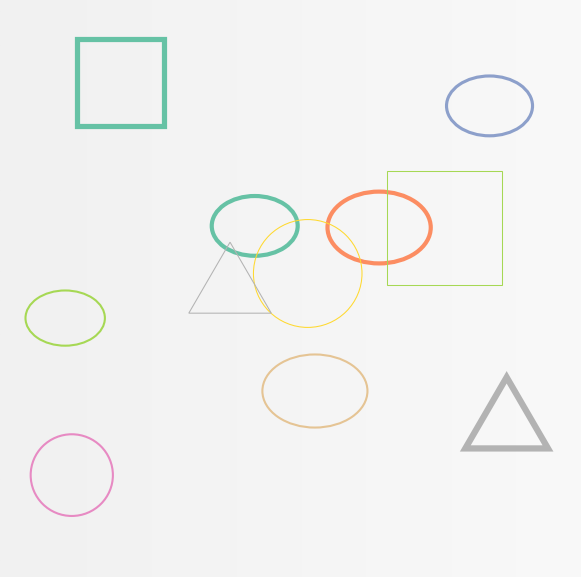[{"shape": "square", "thickness": 2.5, "radius": 0.37, "center": [0.208, 0.856]}, {"shape": "oval", "thickness": 2, "radius": 0.37, "center": [0.438, 0.608]}, {"shape": "oval", "thickness": 2, "radius": 0.44, "center": [0.652, 0.605]}, {"shape": "oval", "thickness": 1.5, "radius": 0.37, "center": [0.842, 0.816]}, {"shape": "circle", "thickness": 1, "radius": 0.35, "center": [0.123, 0.176]}, {"shape": "square", "thickness": 0.5, "radius": 0.49, "center": [0.765, 0.604]}, {"shape": "oval", "thickness": 1, "radius": 0.34, "center": [0.112, 0.448]}, {"shape": "circle", "thickness": 0.5, "radius": 0.47, "center": [0.529, 0.526]}, {"shape": "oval", "thickness": 1, "radius": 0.45, "center": [0.542, 0.322]}, {"shape": "triangle", "thickness": 0.5, "radius": 0.41, "center": [0.396, 0.498]}, {"shape": "triangle", "thickness": 3, "radius": 0.41, "center": [0.872, 0.264]}]